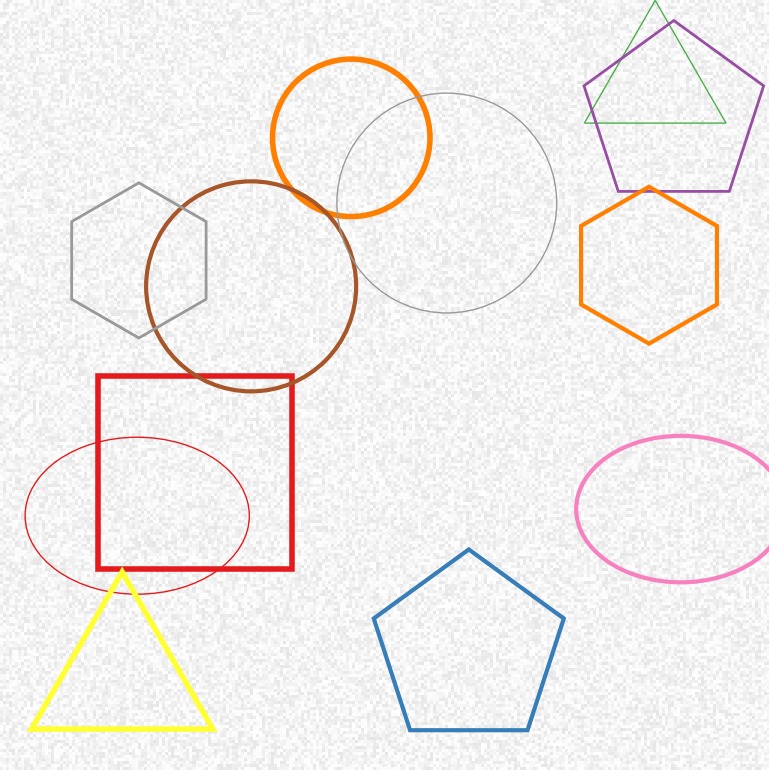[{"shape": "square", "thickness": 2, "radius": 0.63, "center": [0.253, 0.386]}, {"shape": "oval", "thickness": 0.5, "radius": 0.73, "center": [0.178, 0.33]}, {"shape": "pentagon", "thickness": 1.5, "radius": 0.65, "center": [0.609, 0.157]}, {"shape": "triangle", "thickness": 0.5, "radius": 0.53, "center": [0.851, 0.893]}, {"shape": "pentagon", "thickness": 1, "radius": 0.61, "center": [0.875, 0.851]}, {"shape": "hexagon", "thickness": 1.5, "radius": 0.51, "center": [0.843, 0.656]}, {"shape": "circle", "thickness": 2, "radius": 0.51, "center": [0.456, 0.821]}, {"shape": "triangle", "thickness": 2, "radius": 0.68, "center": [0.159, 0.121]}, {"shape": "circle", "thickness": 1.5, "radius": 0.68, "center": [0.326, 0.628]}, {"shape": "oval", "thickness": 1.5, "radius": 0.68, "center": [0.884, 0.339]}, {"shape": "hexagon", "thickness": 1, "radius": 0.5, "center": [0.18, 0.662]}, {"shape": "circle", "thickness": 0.5, "radius": 0.71, "center": [0.58, 0.736]}]